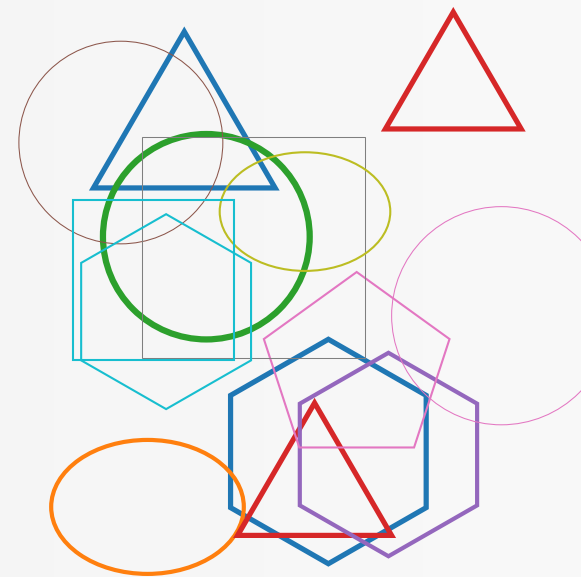[{"shape": "hexagon", "thickness": 2.5, "radius": 0.97, "center": [0.565, 0.217]}, {"shape": "triangle", "thickness": 2.5, "radius": 0.9, "center": [0.317, 0.764]}, {"shape": "oval", "thickness": 2, "radius": 0.83, "center": [0.254, 0.121]}, {"shape": "circle", "thickness": 3, "radius": 0.89, "center": [0.355, 0.589]}, {"shape": "triangle", "thickness": 2.5, "radius": 0.67, "center": [0.78, 0.843]}, {"shape": "triangle", "thickness": 2.5, "radius": 0.76, "center": [0.541, 0.148]}, {"shape": "hexagon", "thickness": 2, "radius": 0.88, "center": [0.668, 0.212]}, {"shape": "circle", "thickness": 0.5, "radius": 0.88, "center": [0.208, 0.752]}, {"shape": "pentagon", "thickness": 1, "radius": 0.84, "center": [0.614, 0.36]}, {"shape": "circle", "thickness": 0.5, "radius": 0.94, "center": [0.863, 0.452]}, {"shape": "square", "thickness": 0.5, "radius": 0.96, "center": [0.437, 0.571]}, {"shape": "oval", "thickness": 1, "radius": 0.73, "center": [0.525, 0.633]}, {"shape": "square", "thickness": 1, "radius": 0.69, "center": [0.264, 0.514]}, {"shape": "hexagon", "thickness": 1, "radius": 0.84, "center": [0.286, 0.46]}]